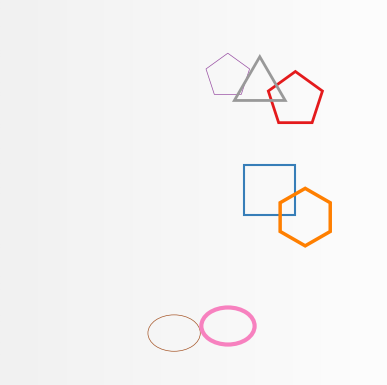[{"shape": "pentagon", "thickness": 2, "radius": 0.37, "center": [0.762, 0.741]}, {"shape": "square", "thickness": 1.5, "radius": 0.32, "center": [0.696, 0.506]}, {"shape": "pentagon", "thickness": 0.5, "radius": 0.3, "center": [0.588, 0.803]}, {"shape": "hexagon", "thickness": 2.5, "radius": 0.37, "center": [0.788, 0.436]}, {"shape": "oval", "thickness": 0.5, "radius": 0.34, "center": [0.449, 0.135]}, {"shape": "oval", "thickness": 3, "radius": 0.34, "center": [0.588, 0.153]}, {"shape": "triangle", "thickness": 2, "radius": 0.38, "center": [0.67, 0.777]}]